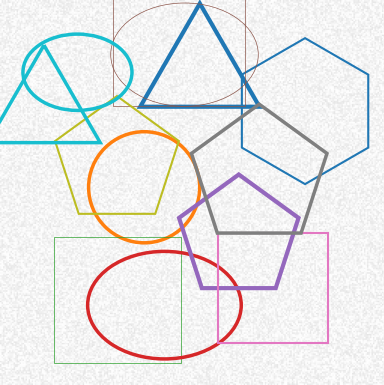[{"shape": "hexagon", "thickness": 1.5, "radius": 0.95, "center": [0.792, 0.711]}, {"shape": "triangle", "thickness": 3, "radius": 0.89, "center": [0.519, 0.812]}, {"shape": "circle", "thickness": 2.5, "radius": 0.72, "center": [0.374, 0.514]}, {"shape": "square", "thickness": 0.5, "radius": 0.82, "center": [0.306, 0.22]}, {"shape": "oval", "thickness": 2.5, "radius": 1.0, "center": [0.427, 0.207]}, {"shape": "pentagon", "thickness": 3, "radius": 0.82, "center": [0.62, 0.384]}, {"shape": "oval", "thickness": 0.5, "radius": 0.96, "center": [0.479, 0.858]}, {"shape": "square", "thickness": 0.5, "radius": 0.86, "center": [0.465, 0.895]}, {"shape": "square", "thickness": 1.5, "radius": 0.71, "center": [0.708, 0.253]}, {"shape": "pentagon", "thickness": 2.5, "radius": 0.93, "center": [0.673, 0.544]}, {"shape": "pentagon", "thickness": 1.5, "radius": 0.85, "center": [0.304, 0.581]}, {"shape": "triangle", "thickness": 2.5, "radius": 0.84, "center": [0.114, 0.714]}, {"shape": "oval", "thickness": 2.5, "radius": 0.71, "center": [0.201, 0.812]}]